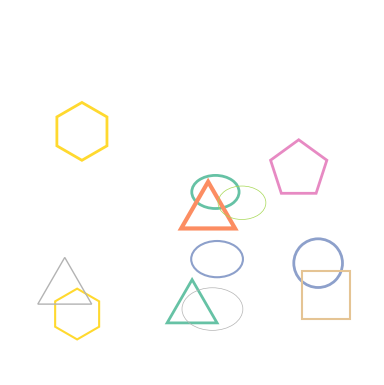[{"shape": "triangle", "thickness": 2, "radius": 0.37, "center": [0.499, 0.199]}, {"shape": "oval", "thickness": 2, "radius": 0.31, "center": [0.56, 0.501]}, {"shape": "triangle", "thickness": 3, "radius": 0.4, "center": [0.541, 0.447]}, {"shape": "circle", "thickness": 2, "radius": 0.32, "center": [0.826, 0.316]}, {"shape": "oval", "thickness": 1.5, "radius": 0.34, "center": [0.564, 0.327]}, {"shape": "pentagon", "thickness": 2, "radius": 0.38, "center": [0.776, 0.56]}, {"shape": "oval", "thickness": 0.5, "radius": 0.31, "center": [0.629, 0.473]}, {"shape": "hexagon", "thickness": 2, "radius": 0.38, "center": [0.213, 0.659]}, {"shape": "hexagon", "thickness": 1.5, "radius": 0.33, "center": [0.2, 0.184]}, {"shape": "square", "thickness": 1.5, "radius": 0.31, "center": [0.847, 0.233]}, {"shape": "triangle", "thickness": 1, "radius": 0.4, "center": [0.168, 0.251]}, {"shape": "oval", "thickness": 0.5, "radius": 0.4, "center": [0.552, 0.197]}]